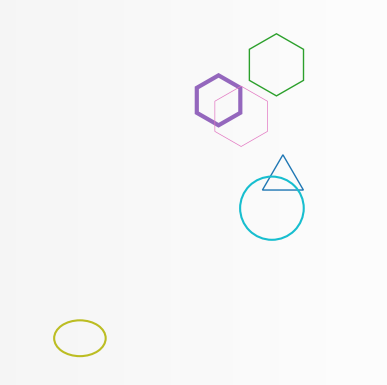[{"shape": "triangle", "thickness": 1, "radius": 0.31, "center": [0.73, 0.537]}, {"shape": "hexagon", "thickness": 1, "radius": 0.4, "center": [0.713, 0.832]}, {"shape": "hexagon", "thickness": 3, "radius": 0.32, "center": [0.564, 0.739]}, {"shape": "hexagon", "thickness": 0.5, "radius": 0.39, "center": [0.622, 0.698]}, {"shape": "oval", "thickness": 1.5, "radius": 0.33, "center": [0.206, 0.121]}, {"shape": "circle", "thickness": 1.5, "radius": 0.41, "center": [0.702, 0.459]}]